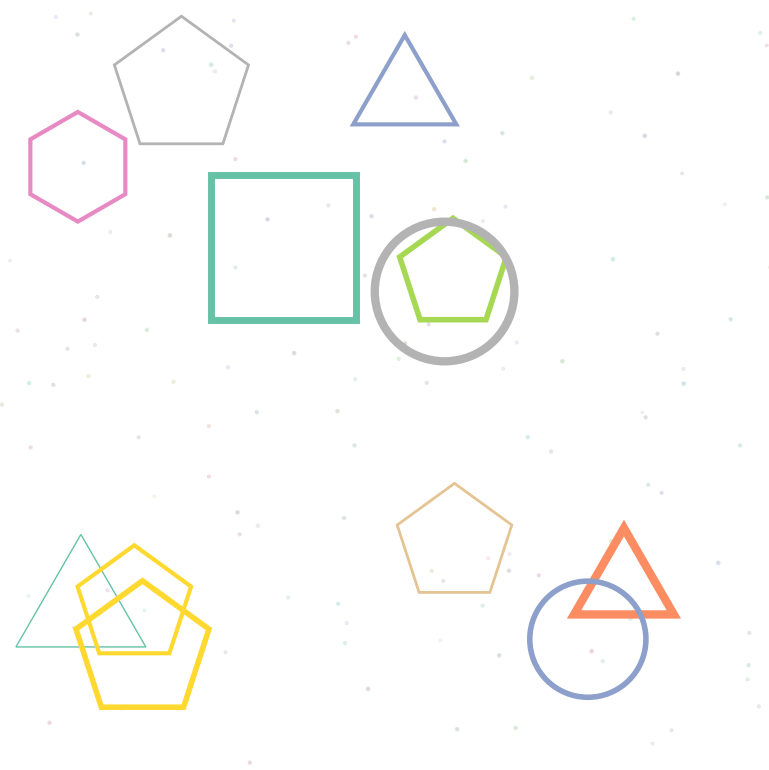[{"shape": "square", "thickness": 2.5, "radius": 0.47, "center": [0.368, 0.679]}, {"shape": "triangle", "thickness": 0.5, "radius": 0.49, "center": [0.105, 0.209]}, {"shape": "triangle", "thickness": 3, "radius": 0.37, "center": [0.81, 0.239]}, {"shape": "triangle", "thickness": 1.5, "radius": 0.39, "center": [0.526, 0.877]}, {"shape": "circle", "thickness": 2, "radius": 0.38, "center": [0.763, 0.17]}, {"shape": "hexagon", "thickness": 1.5, "radius": 0.36, "center": [0.101, 0.783]}, {"shape": "pentagon", "thickness": 2, "radius": 0.36, "center": [0.588, 0.644]}, {"shape": "pentagon", "thickness": 2, "radius": 0.45, "center": [0.185, 0.155]}, {"shape": "pentagon", "thickness": 1.5, "radius": 0.39, "center": [0.174, 0.214]}, {"shape": "pentagon", "thickness": 1, "radius": 0.39, "center": [0.59, 0.294]}, {"shape": "pentagon", "thickness": 1, "radius": 0.46, "center": [0.236, 0.887]}, {"shape": "circle", "thickness": 3, "radius": 0.45, "center": [0.577, 0.621]}]